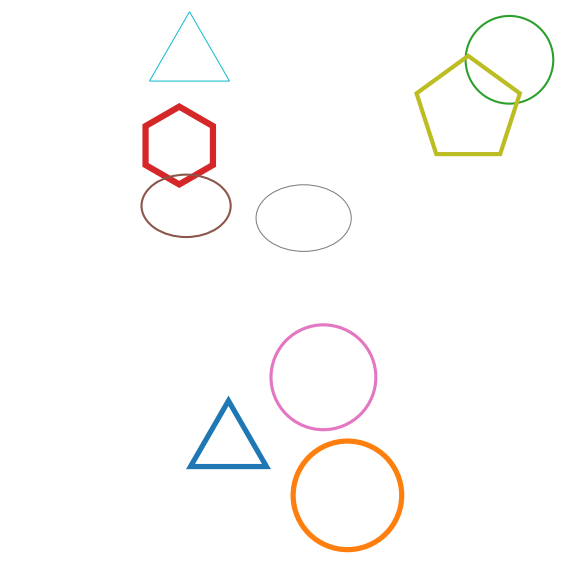[{"shape": "triangle", "thickness": 2.5, "radius": 0.38, "center": [0.396, 0.229]}, {"shape": "circle", "thickness": 2.5, "radius": 0.47, "center": [0.602, 0.141]}, {"shape": "circle", "thickness": 1, "radius": 0.38, "center": [0.882, 0.896]}, {"shape": "hexagon", "thickness": 3, "radius": 0.34, "center": [0.31, 0.747]}, {"shape": "oval", "thickness": 1, "radius": 0.39, "center": [0.322, 0.643]}, {"shape": "circle", "thickness": 1.5, "radius": 0.45, "center": [0.56, 0.346]}, {"shape": "oval", "thickness": 0.5, "radius": 0.41, "center": [0.526, 0.622]}, {"shape": "pentagon", "thickness": 2, "radius": 0.47, "center": [0.811, 0.808]}, {"shape": "triangle", "thickness": 0.5, "radius": 0.4, "center": [0.328, 0.899]}]